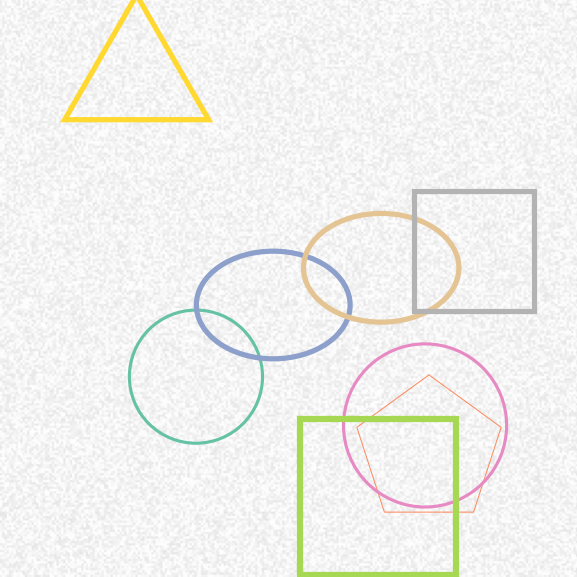[{"shape": "circle", "thickness": 1.5, "radius": 0.58, "center": [0.339, 0.347]}, {"shape": "pentagon", "thickness": 0.5, "radius": 0.66, "center": [0.743, 0.219]}, {"shape": "oval", "thickness": 2.5, "radius": 0.67, "center": [0.473, 0.471]}, {"shape": "circle", "thickness": 1.5, "radius": 0.71, "center": [0.736, 0.262]}, {"shape": "square", "thickness": 3, "radius": 0.68, "center": [0.655, 0.139]}, {"shape": "triangle", "thickness": 2.5, "radius": 0.72, "center": [0.237, 0.864]}, {"shape": "oval", "thickness": 2.5, "radius": 0.67, "center": [0.66, 0.535]}, {"shape": "square", "thickness": 2.5, "radius": 0.52, "center": [0.821, 0.564]}]